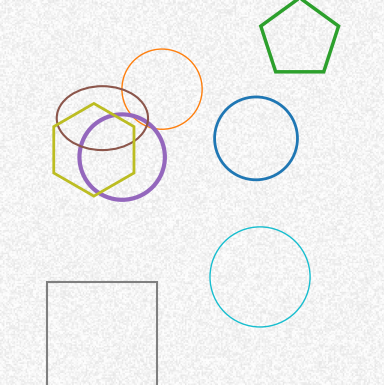[{"shape": "circle", "thickness": 2, "radius": 0.54, "center": [0.665, 0.641]}, {"shape": "circle", "thickness": 1, "radius": 0.52, "center": [0.421, 0.768]}, {"shape": "pentagon", "thickness": 2.5, "radius": 0.53, "center": [0.778, 0.899]}, {"shape": "circle", "thickness": 3, "radius": 0.55, "center": [0.317, 0.592]}, {"shape": "oval", "thickness": 1.5, "radius": 0.59, "center": [0.266, 0.693]}, {"shape": "square", "thickness": 1.5, "radius": 0.71, "center": [0.266, 0.125]}, {"shape": "hexagon", "thickness": 2, "radius": 0.6, "center": [0.244, 0.611]}, {"shape": "circle", "thickness": 1, "radius": 0.65, "center": [0.675, 0.281]}]